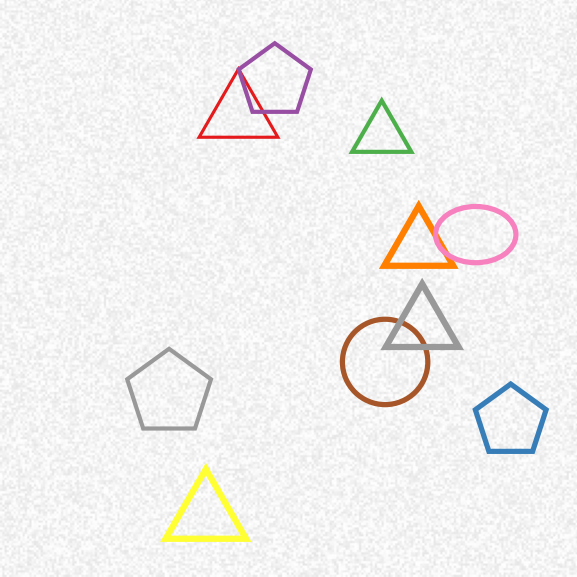[{"shape": "triangle", "thickness": 1.5, "radius": 0.39, "center": [0.413, 0.801]}, {"shape": "pentagon", "thickness": 2.5, "radius": 0.32, "center": [0.884, 0.27]}, {"shape": "triangle", "thickness": 2, "radius": 0.3, "center": [0.661, 0.766]}, {"shape": "pentagon", "thickness": 2, "radius": 0.33, "center": [0.476, 0.859]}, {"shape": "triangle", "thickness": 3, "radius": 0.34, "center": [0.725, 0.573]}, {"shape": "triangle", "thickness": 3, "radius": 0.4, "center": [0.356, 0.106]}, {"shape": "circle", "thickness": 2.5, "radius": 0.37, "center": [0.667, 0.372]}, {"shape": "oval", "thickness": 2.5, "radius": 0.35, "center": [0.824, 0.593]}, {"shape": "pentagon", "thickness": 2, "radius": 0.38, "center": [0.293, 0.319]}, {"shape": "triangle", "thickness": 3, "radius": 0.36, "center": [0.731, 0.435]}]